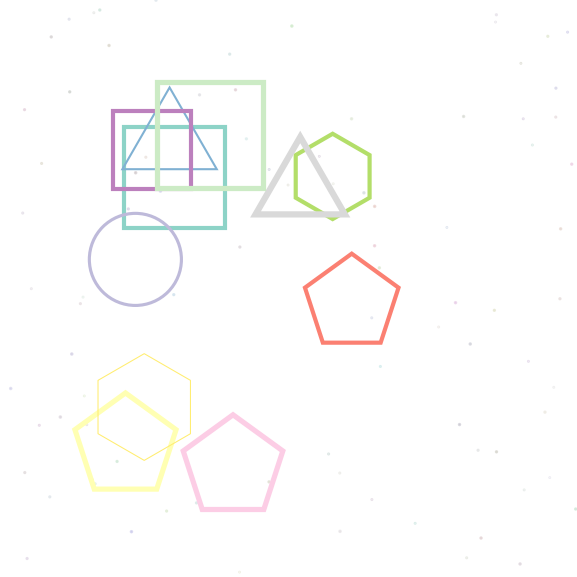[{"shape": "square", "thickness": 2, "radius": 0.44, "center": [0.303, 0.691]}, {"shape": "pentagon", "thickness": 2.5, "radius": 0.46, "center": [0.217, 0.227]}, {"shape": "circle", "thickness": 1.5, "radius": 0.4, "center": [0.234, 0.55]}, {"shape": "pentagon", "thickness": 2, "radius": 0.43, "center": [0.609, 0.475]}, {"shape": "triangle", "thickness": 1, "radius": 0.47, "center": [0.294, 0.753]}, {"shape": "hexagon", "thickness": 2, "radius": 0.37, "center": [0.576, 0.694]}, {"shape": "pentagon", "thickness": 2.5, "radius": 0.45, "center": [0.404, 0.19]}, {"shape": "triangle", "thickness": 3, "radius": 0.45, "center": [0.52, 0.673]}, {"shape": "square", "thickness": 2, "radius": 0.34, "center": [0.263, 0.739]}, {"shape": "square", "thickness": 2.5, "radius": 0.46, "center": [0.363, 0.766]}, {"shape": "hexagon", "thickness": 0.5, "radius": 0.46, "center": [0.25, 0.294]}]